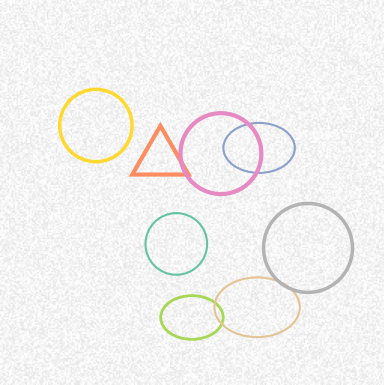[{"shape": "circle", "thickness": 1.5, "radius": 0.4, "center": [0.458, 0.366]}, {"shape": "triangle", "thickness": 3, "radius": 0.42, "center": [0.417, 0.589]}, {"shape": "oval", "thickness": 1.5, "radius": 0.46, "center": [0.673, 0.616]}, {"shape": "circle", "thickness": 3, "radius": 0.53, "center": [0.574, 0.601]}, {"shape": "oval", "thickness": 2, "radius": 0.41, "center": [0.499, 0.175]}, {"shape": "circle", "thickness": 2.5, "radius": 0.47, "center": [0.249, 0.674]}, {"shape": "oval", "thickness": 1.5, "radius": 0.55, "center": [0.668, 0.202]}, {"shape": "circle", "thickness": 2.5, "radius": 0.58, "center": [0.8, 0.356]}]